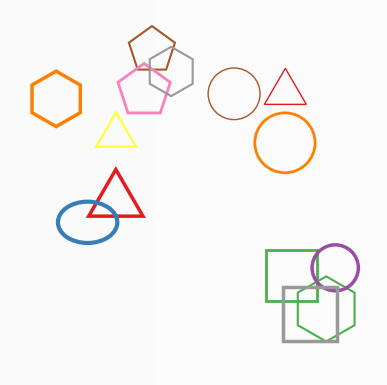[{"shape": "triangle", "thickness": 2.5, "radius": 0.4, "center": [0.299, 0.479]}, {"shape": "triangle", "thickness": 1, "radius": 0.31, "center": [0.736, 0.76]}, {"shape": "oval", "thickness": 3, "radius": 0.38, "center": [0.226, 0.423]}, {"shape": "hexagon", "thickness": 1.5, "radius": 0.42, "center": [0.842, 0.198]}, {"shape": "square", "thickness": 2, "radius": 0.33, "center": [0.753, 0.285]}, {"shape": "circle", "thickness": 2.5, "radius": 0.3, "center": [0.865, 0.304]}, {"shape": "circle", "thickness": 2, "radius": 0.39, "center": [0.735, 0.629]}, {"shape": "hexagon", "thickness": 2.5, "radius": 0.36, "center": [0.145, 0.743]}, {"shape": "triangle", "thickness": 1.5, "radius": 0.3, "center": [0.3, 0.649]}, {"shape": "pentagon", "thickness": 1.5, "radius": 0.31, "center": [0.392, 0.87]}, {"shape": "circle", "thickness": 1, "radius": 0.34, "center": [0.604, 0.756]}, {"shape": "pentagon", "thickness": 2, "radius": 0.36, "center": [0.372, 0.764]}, {"shape": "square", "thickness": 2.5, "radius": 0.35, "center": [0.801, 0.184]}, {"shape": "hexagon", "thickness": 1.5, "radius": 0.32, "center": [0.442, 0.814]}]